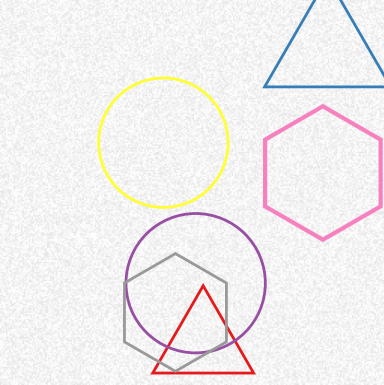[{"shape": "triangle", "thickness": 2, "radius": 0.76, "center": [0.528, 0.107]}, {"shape": "triangle", "thickness": 2, "radius": 0.95, "center": [0.851, 0.869]}, {"shape": "circle", "thickness": 2, "radius": 0.91, "center": [0.508, 0.264]}, {"shape": "circle", "thickness": 2, "radius": 0.84, "center": [0.424, 0.629]}, {"shape": "hexagon", "thickness": 3, "radius": 0.87, "center": [0.839, 0.551]}, {"shape": "hexagon", "thickness": 2, "radius": 0.76, "center": [0.456, 0.188]}]